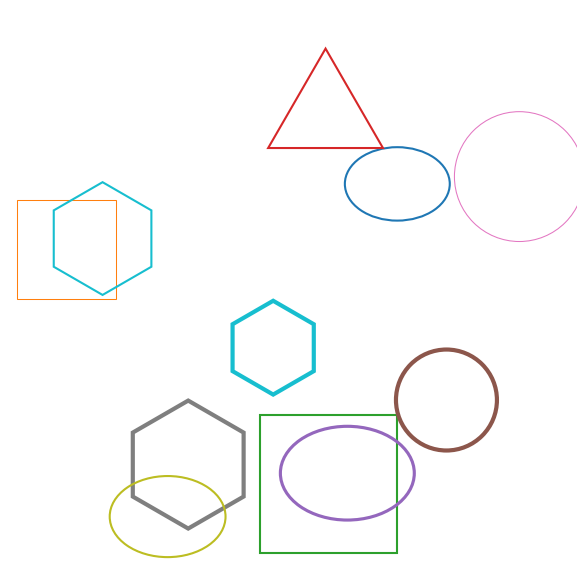[{"shape": "oval", "thickness": 1, "radius": 0.45, "center": [0.688, 0.681]}, {"shape": "square", "thickness": 0.5, "radius": 0.43, "center": [0.115, 0.568]}, {"shape": "square", "thickness": 1, "radius": 0.6, "center": [0.568, 0.161]}, {"shape": "triangle", "thickness": 1, "radius": 0.57, "center": [0.564, 0.8]}, {"shape": "oval", "thickness": 1.5, "radius": 0.58, "center": [0.601, 0.18]}, {"shape": "circle", "thickness": 2, "radius": 0.44, "center": [0.773, 0.306]}, {"shape": "circle", "thickness": 0.5, "radius": 0.56, "center": [0.899, 0.693]}, {"shape": "hexagon", "thickness": 2, "radius": 0.55, "center": [0.326, 0.195]}, {"shape": "oval", "thickness": 1, "radius": 0.5, "center": [0.29, 0.105]}, {"shape": "hexagon", "thickness": 1, "radius": 0.49, "center": [0.178, 0.586]}, {"shape": "hexagon", "thickness": 2, "radius": 0.41, "center": [0.473, 0.397]}]